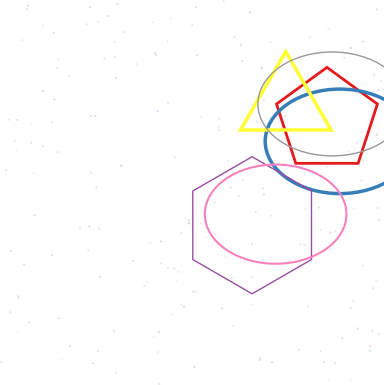[{"shape": "pentagon", "thickness": 2, "radius": 0.69, "center": [0.849, 0.687]}, {"shape": "oval", "thickness": 2.5, "radius": 0.97, "center": [0.883, 0.633]}, {"shape": "hexagon", "thickness": 1, "radius": 0.89, "center": [0.655, 0.415]}, {"shape": "triangle", "thickness": 2.5, "radius": 0.68, "center": [0.742, 0.73]}, {"shape": "oval", "thickness": 1.5, "radius": 0.92, "center": [0.716, 0.444]}, {"shape": "oval", "thickness": 1, "radius": 0.96, "center": [0.863, 0.73]}]